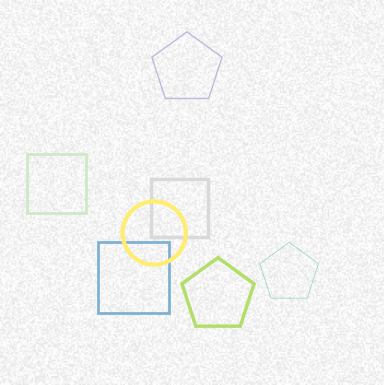[{"shape": "pentagon", "thickness": 0.5, "radius": 0.4, "center": [0.751, 0.29]}, {"shape": "pentagon", "thickness": 1, "radius": 0.48, "center": [0.486, 0.822]}, {"shape": "square", "thickness": 2, "radius": 0.46, "center": [0.347, 0.28]}, {"shape": "pentagon", "thickness": 2.5, "radius": 0.49, "center": [0.566, 0.232]}, {"shape": "square", "thickness": 2.5, "radius": 0.37, "center": [0.467, 0.46]}, {"shape": "square", "thickness": 2, "radius": 0.38, "center": [0.148, 0.523]}, {"shape": "circle", "thickness": 3, "radius": 0.41, "center": [0.401, 0.395]}]